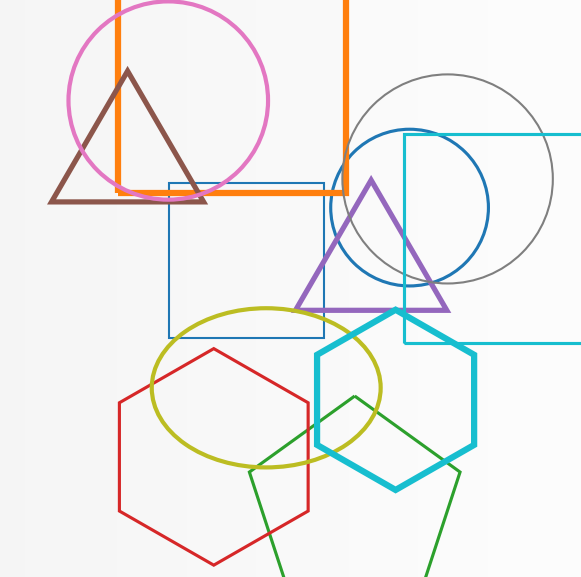[{"shape": "square", "thickness": 1, "radius": 0.67, "center": [0.424, 0.548]}, {"shape": "circle", "thickness": 1.5, "radius": 0.68, "center": [0.705, 0.64]}, {"shape": "square", "thickness": 3, "radius": 0.98, "center": [0.399, 0.861]}, {"shape": "pentagon", "thickness": 1.5, "radius": 0.95, "center": [0.61, 0.123]}, {"shape": "hexagon", "thickness": 1.5, "radius": 0.94, "center": [0.368, 0.208]}, {"shape": "triangle", "thickness": 2.5, "radius": 0.75, "center": [0.639, 0.537]}, {"shape": "triangle", "thickness": 2.5, "radius": 0.76, "center": [0.22, 0.725]}, {"shape": "circle", "thickness": 2, "radius": 0.86, "center": [0.289, 0.825]}, {"shape": "circle", "thickness": 1, "radius": 0.91, "center": [0.77, 0.689]}, {"shape": "oval", "thickness": 2, "radius": 0.98, "center": [0.458, 0.328]}, {"shape": "hexagon", "thickness": 3, "radius": 0.78, "center": [0.681, 0.307]}, {"shape": "square", "thickness": 1.5, "radius": 0.9, "center": [0.877, 0.586]}]